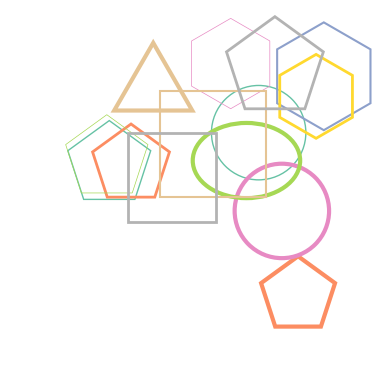[{"shape": "circle", "thickness": 1, "radius": 0.61, "center": [0.672, 0.655]}, {"shape": "pentagon", "thickness": 1, "radius": 0.57, "center": [0.284, 0.574]}, {"shape": "pentagon", "thickness": 2, "radius": 0.53, "center": [0.34, 0.573]}, {"shape": "pentagon", "thickness": 3, "radius": 0.5, "center": [0.774, 0.233]}, {"shape": "hexagon", "thickness": 1.5, "radius": 0.7, "center": [0.841, 0.802]}, {"shape": "hexagon", "thickness": 0.5, "radius": 0.59, "center": [0.599, 0.835]}, {"shape": "circle", "thickness": 3, "radius": 0.61, "center": [0.732, 0.452]}, {"shape": "pentagon", "thickness": 0.5, "radius": 0.56, "center": [0.277, 0.59]}, {"shape": "oval", "thickness": 3, "radius": 0.7, "center": [0.64, 0.583]}, {"shape": "hexagon", "thickness": 2, "radius": 0.54, "center": [0.821, 0.75]}, {"shape": "square", "thickness": 1.5, "radius": 0.69, "center": [0.554, 0.627]}, {"shape": "triangle", "thickness": 3, "radius": 0.59, "center": [0.398, 0.771]}, {"shape": "square", "thickness": 2, "radius": 0.58, "center": [0.447, 0.54]}, {"shape": "pentagon", "thickness": 2, "radius": 0.66, "center": [0.714, 0.824]}]